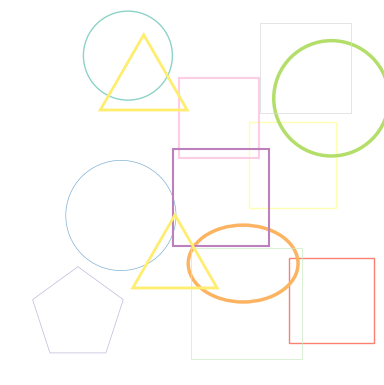[{"shape": "circle", "thickness": 1, "radius": 0.58, "center": [0.332, 0.856]}, {"shape": "square", "thickness": 1, "radius": 0.56, "center": [0.759, 0.572]}, {"shape": "pentagon", "thickness": 0.5, "radius": 0.62, "center": [0.202, 0.184]}, {"shape": "square", "thickness": 1, "radius": 0.55, "center": [0.862, 0.219]}, {"shape": "circle", "thickness": 0.5, "radius": 0.72, "center": [0.314, 0.44]}, {"shape": "oval", "thickness": 2.5, "radius": 0.71, "center": [0.632, 0.315]}, {"shape": "circle", "thickness": 2.5, "radius": 0.75, "center": [0.861, 0.745]}, {"shape": "square", "thickness": 1.5, "radius": 0.52, "center": [0.568, 0.693]}, {"shape": "square", "thickness": 0.5, "radius": 0.59, "center": [0.794, 0.823]}, {"shape": "square", "thickness": 1.5, "radius": 0.62, "center": [0.573, 0.487]}, {"shape": "square", "thickness": 0.5, "radius": 0.72, "center": [0.64, 0.212]}, {"shape": "triangle", "thickness": 2, "radius": 0.65, "center": [0.373, 0.779]}, {"shape": "triangle", "thickness": 2, "radius": 0.63, "center": [0.454, 0.315]}]